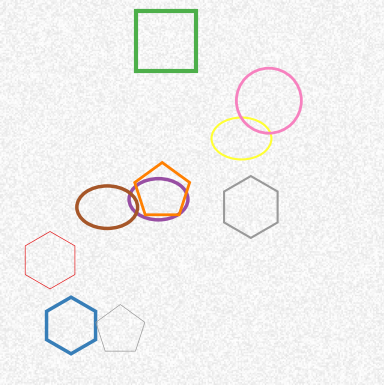[{"shape": "hexagon", "thickness": 0.5, "radius": 0.37, "center": [0.13, 0.324]}, {"shape": "hexagon", "thickness": 2.5, "radius": 0.37, "center": [0.185, 0.155]}, {"shape": "square", "thickness": 3, "radius": 0.39, "center": [0.43, 0.895]}, {"shape": "oval", "thickness": 2.5, "radius": 0.38, "center": [0.412, 0.482]}, {"shape": "pentagon", "thickness": 2, "radius": 0.37, "center": [0.421, 0.503]}, {"shape": "oval", "thickness": 1.5, "radius": 0.39, "center": [0.627, 0.64]}, {"shape": "oval", "thickness": 2.5, "radius": 0.39, "center": [0.278, 0.462]}, {"shape": "circle", "thickness": 2, "radius": 0.42, "center": [0.698, 0.738]}, {"shape": "pentagon", "thickness": 0.5, "radius": 0.33, "center": [0.313, 0.142]}, {"shape": "hexagon", "thickness": 1.5, "radius": 0.4, "center": [0.652, 0.462]}]